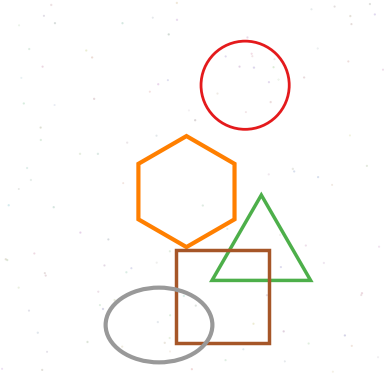[{"shape": "circle", "thickness": 2, "radius": 0.57, "center": [0.637, 0.779]}, {"shape": "triangle", "thickness": 2.5, "radius": 0.74, "center": [0.679, 0.346]}, {"shape": "hexagon", "thickness": 3, "radius": 0.72, "center": [0.484, 0.502]}, {"shape": "square", "thickness": 2.5, "radius": 0.61, "center": [0.577, 0.229]}, {"shape": "oval", "thickness": 3, "radius": 0.69, "center": [0.413, 0.156]}]